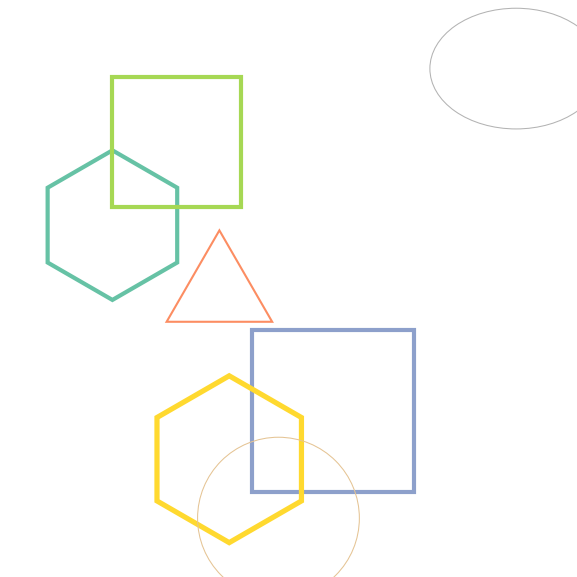[{"shape": "hexagon", "thickness": 2, "radius": 0.65, "center": [0.195, 0.609]}, {"shape": "triangle", "thickness": 1, "radius": 0.53, "center": [0.38, 0.495]}, {"shape": "square", "thickness": 2, "radius": 0.7, "center": [0.577, 0.288]}, {"shape": "square", "thickness": 2, "radius": 0.56, "center": [0.306, 0.753]}, {"shape": "hexagon", "thickness": 2.5, "radius": 0.72, "center": [0.397, 0.204]}, {"shape": "circle", "thickness": 0.5, "radius": 0.7, "center": [0.482, 0.102]}, {"shape": "oval", "thickness": 0.5, "radius": 0.75, "center": [0.894, 0.88]}]